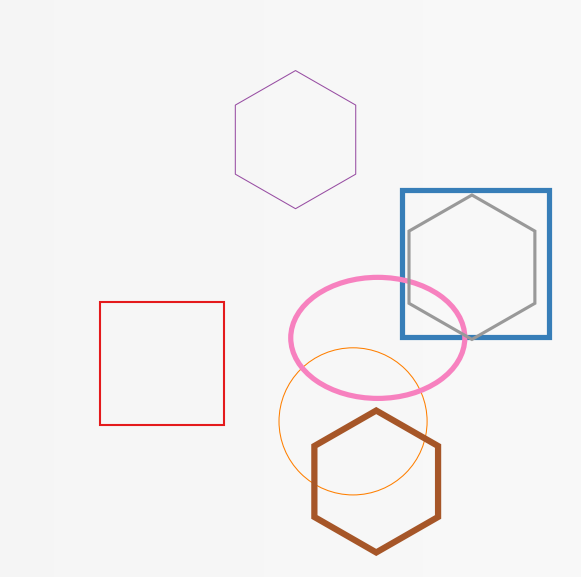[{"shape": "square", "thickness": 1, "radius": 0.53, "center": [0.279, 0.37]}, {"shape": "square", "thickness": 2.5, "radius": 0.63, "center": [0.818, 0.543]}, {"shape": "hexagon", "thickness": 0.5, "radius": 0.6, "center": [0.508, 0.757]}, {"shape": "circle", "thickness": 0.5, "radius": 0.64, "center": [0.607, 0.27]}, {"shape": "hexagon", "thickness": 3, "radius": 0.61, "center": [0.647, 0.165]}, {"shape": "oval", "thickness": 2.5, "radius": 0.75, "center": [0.65, 0.414]}, {"shape": "hexagon", "thickness": 1.5, "radius": 0.63, "center": [0.812, 0.536]}]